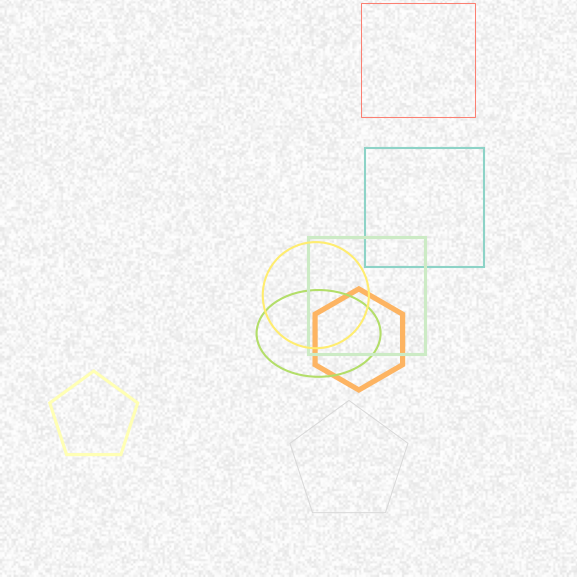[{"shape": "square", "thickness": 1, "radius": 0.52, "center": [0.735, 0.639]}, {"shape": "pentagon", "thickness": 1.5, "radius": 0.4, "center": [0.162, 0.277]}, {"shape": "square", "thickness": 0.5, "radius": 0.49, "center": [0.723, 0.896]}, {"shape": "hexagon", "thickness": 2.5, "radius": 0.44, "center": [0.621, 0.411]}, {"shape": "oval", "thickness": 1, "radius": 0.54, "center": [0.552, 0.422]}, {"shape": "pentagon", "thickness": 0.5, "radius": 0.54, "center": [0.604, 0.198]}, {"shape": "square", "thickness": 1.5, "radius": 0.51, "center": [0.635, 0.487]}, {"shape": "circle", "thickness": 1, "radius": 0.46, "center": [0.547, 0.488]}]